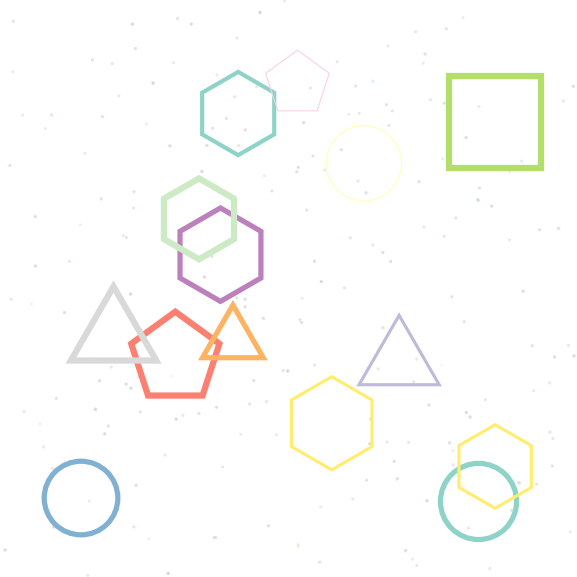[{"shape": "hexagon", "thickness": 2, "radius": 0.36, "center": [0.412, 0.803]}, {"shape": "circle", "thickness": 2.5, "radius": 0.33, "center": [0.829, 0.131]}, {"shape": "circle", "thickness": 0.5, "radius": 0.33, "center": [0.63, 0.716]}, {"shape": "triangle", "thickness": 1.5, "radius": 0.4, "center": [0.691, 0.373]}, {"shape": "pentagon", "thickness": 3, "radius": 0.4, "center": [0.304, 0.379]}, {"shape": "circle", "thickness": 2.5, "radius": 0.32, "center": [0.14, 0.137]}, {"shape": "triangle", "thickness": 2.5, "radius": 0.3, "center": [0.403, 0.41]}, {"shape": "square", "thickness": 3, "radius": 0.4, "center": [0.858, 0.788]}, {"shape": "pentagon", "thickness": 0.5, "radius": 0.29, "center": [0.515, 0.854]}, {"shape": "triangle", "thickness": 3, "radius": 0.43, "center": [0.197, 0.418]}, {"shape": "hexagon", "thickness": 2.5, "radius": 0.4, "center": [0.382, 0.558]}, {"shape": "hexagon", "thickness": 3, "radius": 0.35, "center": [0.345, 0.62]}, {"shape": "hexagon", "thickness": 1.5, "radius": 0.36, "center": [0.857, 0.191]}, {"shape": "hexagon", "thickness": 1.5, "radius": 0.4, "center": [0.574, 0.266]}]